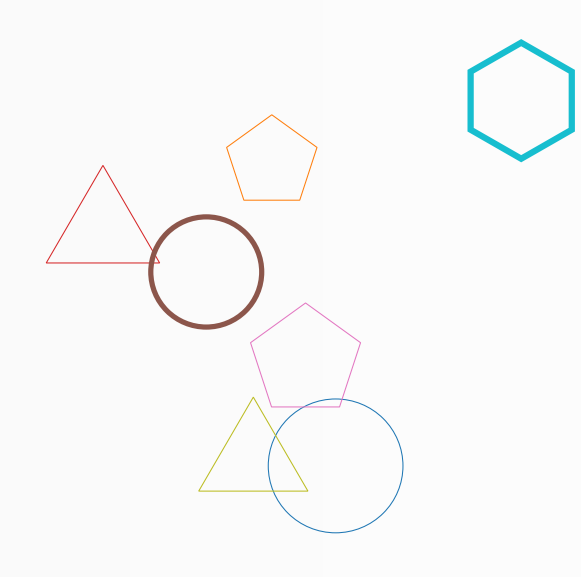[{"shape": "circle", "thickness": 0.5, "radius": 0.58, "center": [0.577, 0.192]}, {"shape": "pentagon", "thickness": 0.5, "radius": 0.41, "center": [0.468, 0.719]}, {"shape": "triangle", "thickness": 0.5, "radius": 0.56, "center": [0.177, 0.6]}, {"shape": "circle", "thickness": 2.5, "radius": 0.48, "center": [0.355, 0.528]}, {"shape": "pentagon", "thickness": 0.5, "radius": 0.5, "center": [0.526, 0.375]}, {"shape": "triangle", "thickness": 0.5, "radius": 0.54, "center": [0.436, 0.203]}, {"shape": "hexagon", "thickness": 3, "radius": 0.5, "center": [0.897, 0.825]}]